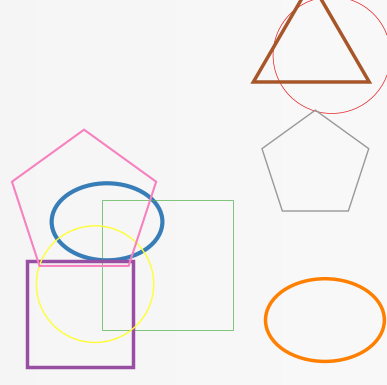[{"shape": "circle", "thickness": 0.5, "radius": 0.76, "center": [0.856, 0.857]}, {"shape": "oval", "thickness": 3, "radius": 0.71, "center": [0.276, 0.424]}, {"shape": "square", "thickness": 0.5, "radius": 0.85, "center": [0.432, 0.312]}, {"shape": "square", "thickness": 2.5, "radius": 0.69, "center": [0.206, 0.184]}, {"shape": "oval", "thickness": 2.5, "radius": 0.77, "center": [0.839, 0.169]}, {"shape": "circle", "thickness": 1, "radius": 0.76, "center": [0.245, 0.262]}, {"shape": "triangle", "thickness": 2.5, "radius": 0.86, "center": [0.803, 0.873]}, {"shape": "pentagon", "thickness": 1.5, "radius": 0.98, "center": [0.217, 0.468]}, {"shape": "pentagon", "thickness": 1, "radius": 0.72, "center": [0.814, 0.569]}]